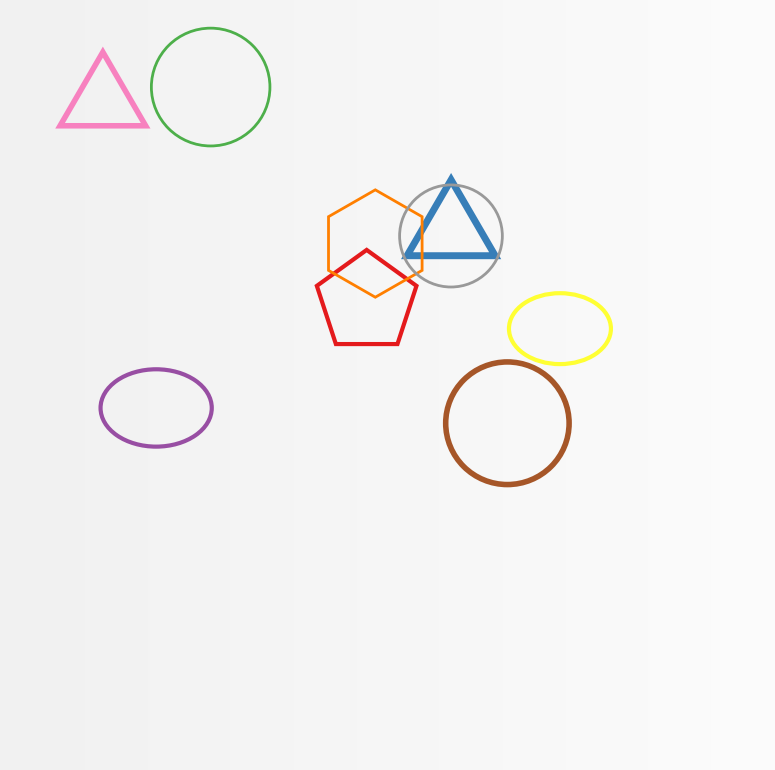[{"shape": "pentagon", "thickness": 1.5, "radius": 0.34, "center": [0.473, 0.608]}, {"shape": "triangle", "thickness": 2.5, "radius": 0.33, "center": [0.582, 0.701]}, {"shape": "circle", "thickness": 1, "radius": 0.38, "center": [0.272, 0.887]}, {"shape": "oval", "thickness": 1.5, "radius": 0.36, "center": [0.201, 0.47]}, {"shape": "hexagon", "thickness": 1, "radius": 0.35, "center": [0.484, 0.684]}, {"shape": "oval", "thickness": 1.5, "radius": 0.33, "center": [0.723, 0.573]}, {"shape": "circle", "thickness": 2, "radius": 0.4, "center": [0.655, 0.45]}, {"shape": "triangle", "thickness": 2, "radius": 0.32, "center": [0.133, 0.869]}, {"shape": "circle", "thickness": 1, "radius": 0.33, "center": [0.582, 0.694]}]